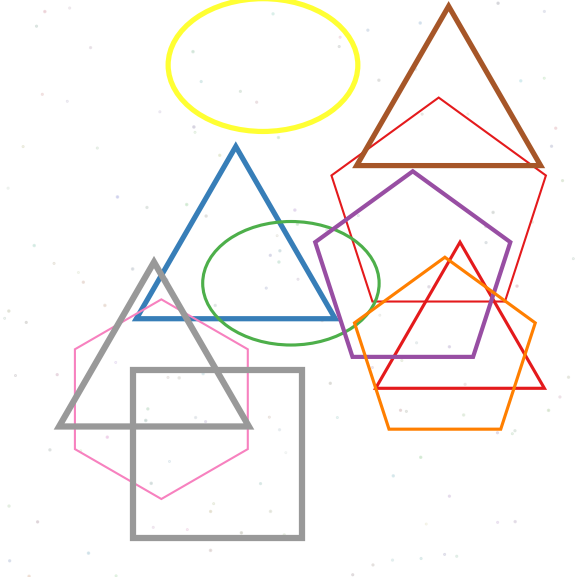[{"shape": "pentagon", "thickness": 1, "radius": 0.98, "center": [0.76, 0.635]}, {"shape": "triangle", "thickness": 1.5, "radius": 0.84, "center": [0.797, 0.411]}, {"shape": "triangle", "thickness": 2.5, "radius": 0.99, "center": [0.408, 0.547]}, {"shape": "oval", "thickness": 1.5, "radius": 0.76, "center": [0.504, 0.509]}, {"shape": "pentagon", "thickness": 2, "radius": 0.89, "center": [0.715, 0.525]}, {"shape": "pentagon", "thickness": 1.5, "radius": 0.82, "center": [0.77, 0.389]}, {"shape": "oval", "thickness": 2.5, "radius": 0.82, "center": [0.455, 0.886]}, {"shape": "triangle", "thickness": 2.5, "radius": 0.92, "center": [0.777, 0.804]}, {"shape": "hexagon", "thickness": 1, "radius": 0.86, "center": [0.279, 0.308]}, {"shape": "square", "thickness": 3, "radius": 0.73, "center": [0.377, 0.213]}, {"shape": "triangle", "thickness": 3, "radius": 0.95, "center": [0.267, 0.356]}]